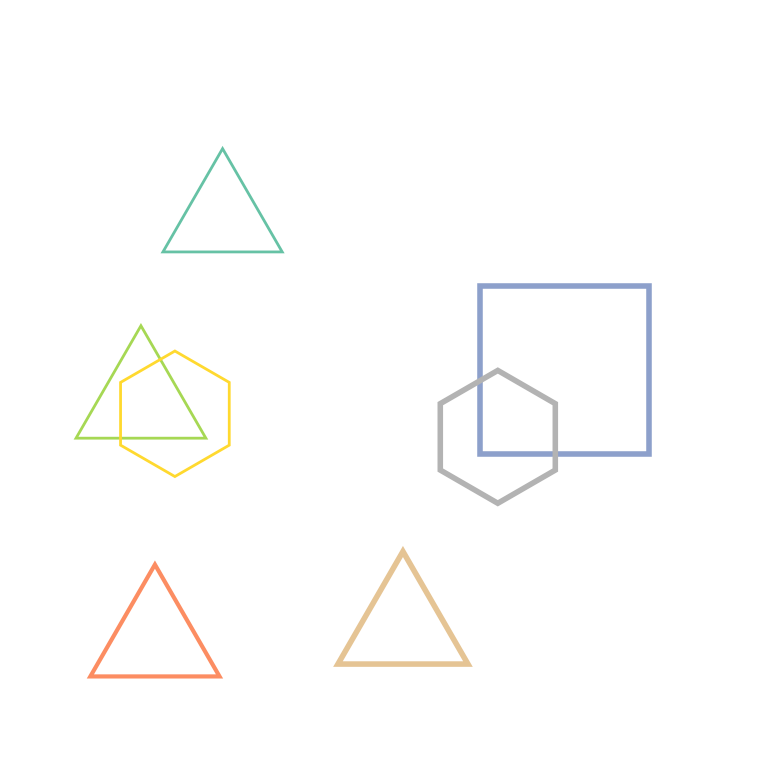[{"shape": "triangle", "thickness": 1, "radius": 0.45, "center": [0.289, 0.718]}, {"shape": "triangle", "thickness": 1.5, "radius": 0.48, "center": [0.201, 0.17]}, {"shape": "square", "thickness": 2, "radius": 0.55, "center": [0.733, 0.52]}, {"shape": "triangle", "thickness": 1, "radius": 0.49, "center": [0.183, 0.48]}, {"shape": "hexagon", "thickness": 1, "radius": 0.41, "center": [0.227, 0.463]}, {"shape": "triangle", "thickness": 2, "radius": 0.49, "center": [0.523, 0.186]}, {"shape": "hexagon", "thickness": 2, "radius": 0.43, "center": [0.646, 0.433]}]